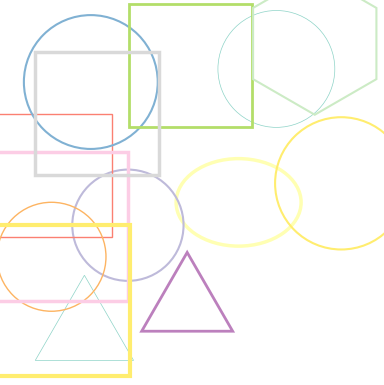[{"shape": "triangle", "thickness": 0.5, "radius": 0.74, "center": [0.219, 0.138]}, {"shape": "circle", "thickness": 0.5, "radius": 0.76, "center": [0.718, 0.821]}, {"shape": "oval", "thickness": 2.5, "radius": 0.81, "center": [0.62, 0.474]}, {"shape": "circle", "thickness": 1.5, "radius": 0.72, "center": [0.332, 0.415]}, {"shape": "square", "thickness": 1, "radius": 0.8, "center": [0.131, 0.544]}, {"shape": "circle", "thickness": 1.5, "radius": 0.87, "center": [0.236, 0.787]}, {"shape": "circle", "thickness": 1, "radius": 0.71, "center": [0.134, 0.333]}, {"shape": "square", "thickness": 2, "radius": 0.8, "center": [0.495, 0.83]}, {"shape": "square", "thickness": 2.5, "radius": 0.97, "center": [0.14, 0.412]}, {"shape": "square", "thickness": 2.5, "radius": 0.8, "center": [0.252, 0.706]}, {"shape": "triangle", "thickness": 2, "radius": 0.68, "center": [0.486, 0.208]}, {"shape": "hexagon", "thickness": 1.5, "radius": 0.92, "center": [0.818, 0.887]}, {"shape": "circle", "thickness": 1.5, "radius": 0.86, "center": [0.886, 0.524]}, {"shape": "square", "thickness": 3, "radius": 0.98, "center": [0.143, 0.22]}]